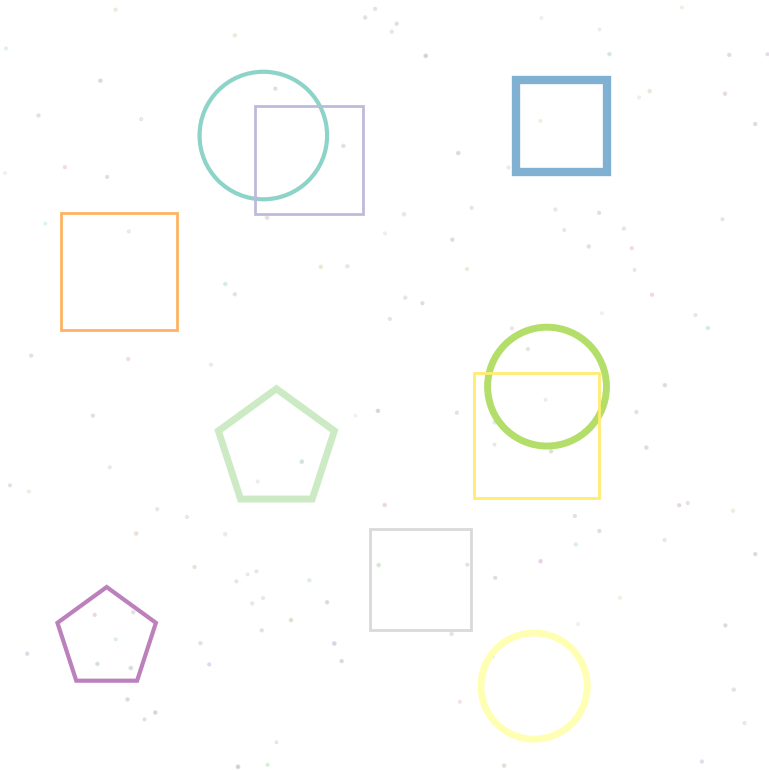[{"shape": "circle", "thickness": 1.5, "radius": 0.41, "center": [0.342, 0.824]}, {"shape": "circle", "thickness": 2.5, "radius": 0.34, "center": [0.694, 0.109]}, {"shape": "square", "thickness": 1, "radius": 0.35, "center": [0.402, 0.792]}, {"shape": "square", "thickness": 3, "radius": 0.3, "center": [0.729, 0.836]}, {"shape": "square", "thickness": 1, "radius": 0.38, "center": [0.155, 0.648]}, {"shape": "circle", "thickness": 2.5, "radius": 0.39, "center": [0.71, 0.498]}, {"shape": "square", "thickness": 1, "radius": 0.33, "center": [0.546, 0.248]}, {"shape": "pentagon", "thickness": 1.5, "radius": 0.34, "center": [0.139, 0.17]}, {"shape": "pentagon", "thickness": 2.5, "radius": 0.4, "center": [0.359, 0.416]}, {"shape": "square", "thickness": 1, "radius": 0.41, "center": [0.697, 0.434]}]